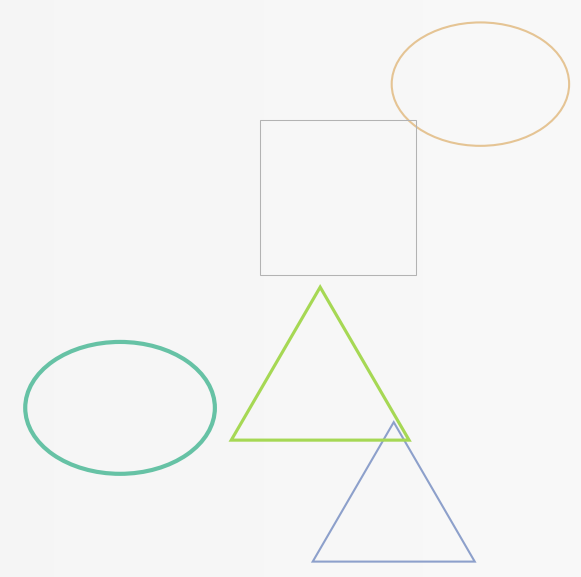[{"shape": "oval", "thickness": 2, "radius": 0.82, "center": [0.207, 0.293]}, {"shape": "triangle", "thickness": 1, "radius": 0.8, "center": [0.677, 0.107]}, {"shape": "triangle", "thickness": 1.5, "radius": 0.88, "center": [0.551, 0.325]}, {"shape": "oval", "thickness": 1, "radius": 0.76, "center": [0.827, 0.853]}, {"shape": "square", "thickness": 0.5, "radius": 0.67, "center": [0.582, 0.658]}]